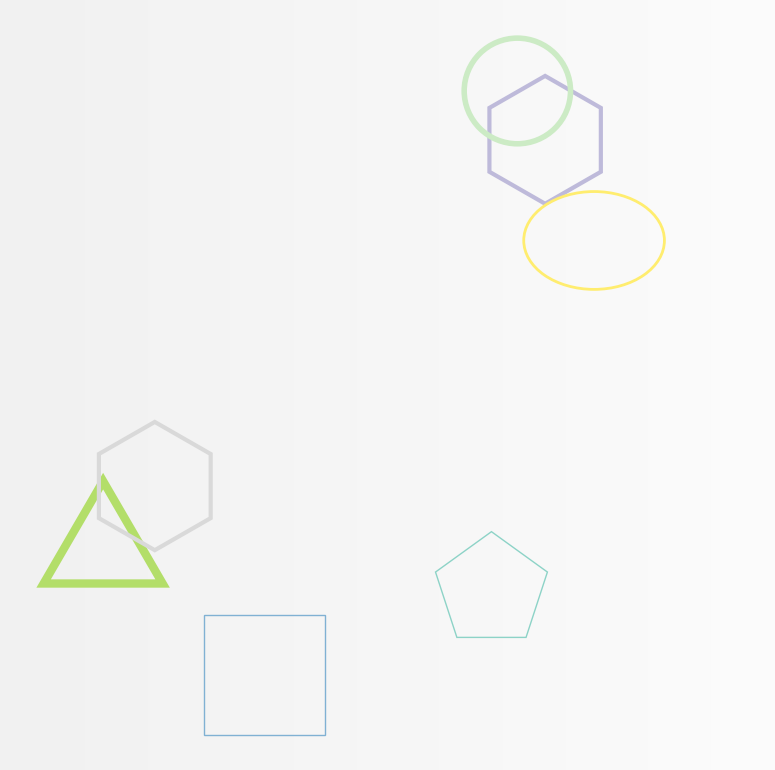[{"shape": "pentagon", "thickness": 0.5, "radius": 0.38, "center": [0.634, 0.234]}, {"shape": "hexagon", "thickness": 1.5, "radius": 0.42, "center": [0.703, 0.818]}, {"shape": "square", "thickness": 0.5, "radius": 0.39, "center": [0.341, 0.123]}, {"shape": "triangle", "thickness": 3, "radius": 0.44, "center": [0.133, 0.287]}, {"shape": "hexagon", "thickness": 1.5, "radius": 0.42, "center": [0.2, 0.369]}, {"shape": "circle", "thickness": 2, "radius": 0.34, "center": [0.668, 0.882]}, {"shape": "oval", "thickness": 1, "radius": 0.45, "center": [0.767, 0.688]}]